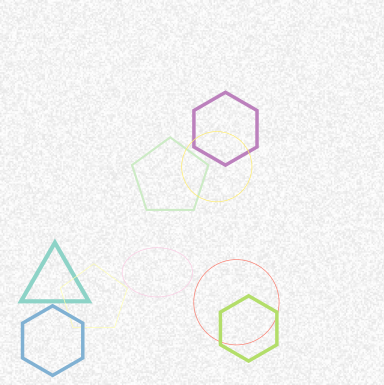[{"shape": "triangle", "thickness": 3, "radius": 0.51, "center": [0.143, 0.268]}, {"shape": "pentagon", "thickness": 0.5, "radius": 0.46, "center": [0.244, 0.223]}, {"shape": "circle", "thickness": 0.5, "radius": 0.55, "center": [0.614, 0.215]}, {"shape": "hexagon", "thickness": 2.5, "radius": 0.45, "center": [0.137, 0.115]}, {"shape": "hexagon", "thickness": 2.5, "radius": 0.42, "center": [0.646, 0.147]}, {"shape": "oval", "thickness": 0.5, "radius": 0.46, "center": [0.409, 0.293]}, {"shape": "hexagon", "thickness": 2.5, "radius": 0.47, "center": [0.586, 0.666]}, {"shape": "pentagon", "thickness": 1.5, "radius": 0.52, "center": [0.442, 0.539]}, {"shape": "circle", "thickness": 0.5, "radius": 0.46, "center": [0.563, 0.567]}]